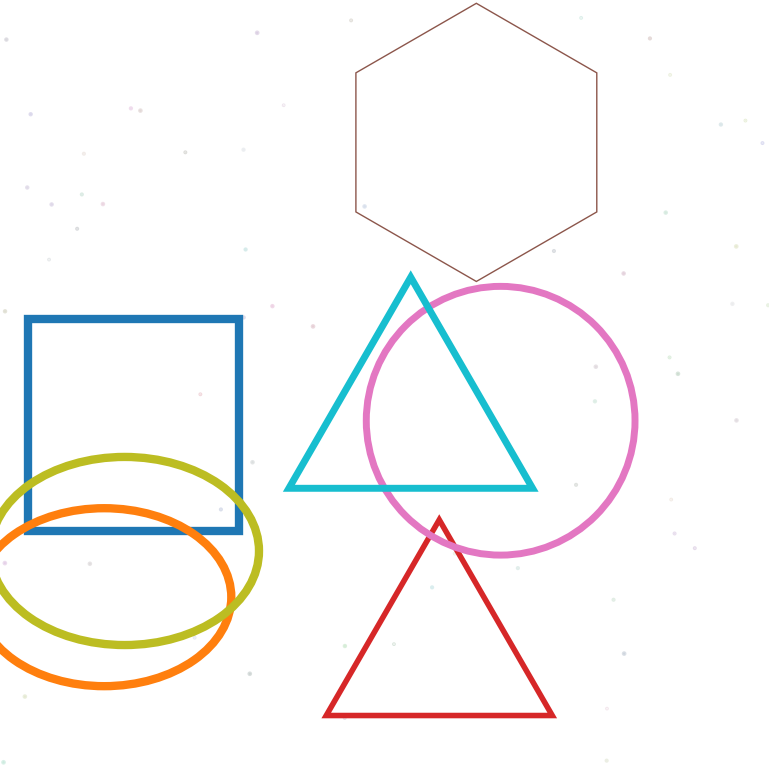[{"shape": "square", "thickness": 3, "radius": 0.69, "center": [0.173, 0.448]}, {"shape": "oval", "thickness": 3, "radius": 0.83, "center": [0.135, 0.224]}, {"shape": "triangle", "thickness": 2, "radius": 0.85, "center": [0.57, 0.155]}, {"shape": "hexagon", "thickness": 0.5, "radius": 0.9, "center": [0.619, 0.815]}, {"shape": "circle", "thickness": 2.5, "radius": 0.87, "center": [0.65, 0.454]}, {"shape": "oval", "thickness": 3, "radius": 0.87, "center": [0.162, 0.284]}, {"shape": "triangle", "thickness": 2.5, "radius": 0.91, "center": [0.533, 0.457]}]